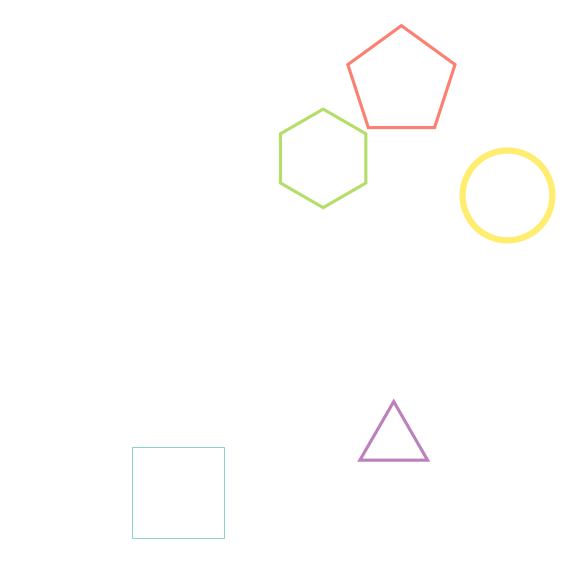[{"shape": "square", "thickness": 0.5, "radius": 0.4, "center": [0.308, 0.147]}, {"shape": "pentagon", "thickness": 1.5, "radius": 0.49, "center": [0.695, 0.857]}, {"shape": "hexagon", "thickness": 1.5, "radius": 0.43, "center": [0.56, 0.725]}, {"shape": "triangle", "thickness": 1.5, "radius": 0.34, "center": [0.682, 0.236]}, {"shape": "circle", "thickness": 3, "radius": 0.39, "center": [0.879, 0.661]}]